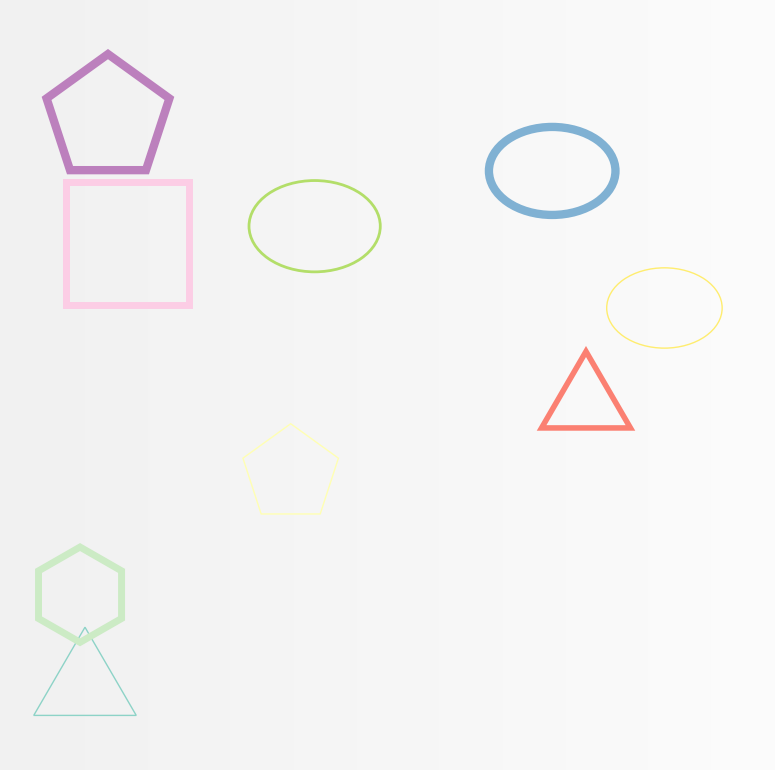[{"shape": "triangle", "thickness": 0.5, "radius": 0.38, "center": [0.11, 0.109]}, {"shape": "pentagon", "thickness": 0.5, "radius": 0.32, "center": [0.375, 0.385]}, {"shape": "triangle", "thickness": 2, "radius": 0.33, "center": [0.756, 0.477]}, {"shape": "oval", "thickness": 3, "radius": 0.41, "center": [0.713, 0.778]}, {"shape": "oval", "thickness": 1, "radius": 0.42, "center": [0.406, 0.706]}, {"shape": "square", "thickness": 2.5, "radius": 0.4, "center": [0.164, 0.684]}, {"shape": "pentagon", "thickness": 3, "radius": 0.42, "center": [0.139, 0.846]}, {"shape": "hexagon", "thickness": 2.5, "radius": 0.31, "center": [0.103, 0.228]}, {"shape": "oval", "thickness": 0.5, "radius": 0.37, "center": [0.857, 0.6]}]